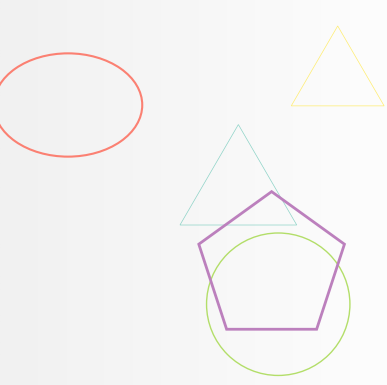[{"shape": "triangle", "thickness": 0.5, "radius": 0.87, "center": [0.615, 0.503]}, {"shape": "oval", "thickness": 1.5, "radius": 0.96, "center": [0.175, 0.727]}, {"shape": "circle", "thickness": 1, "radius": 0.92, "center": [0.718, 0.21]}, {"shape": "pentagon", "thickness": 2, "radius": 0.99, "center": [0.701, 0.305]}, {"shape": "triangle", "thickness": 0.5, "radius": 0.69, "center": [0.871, 0.794]}]